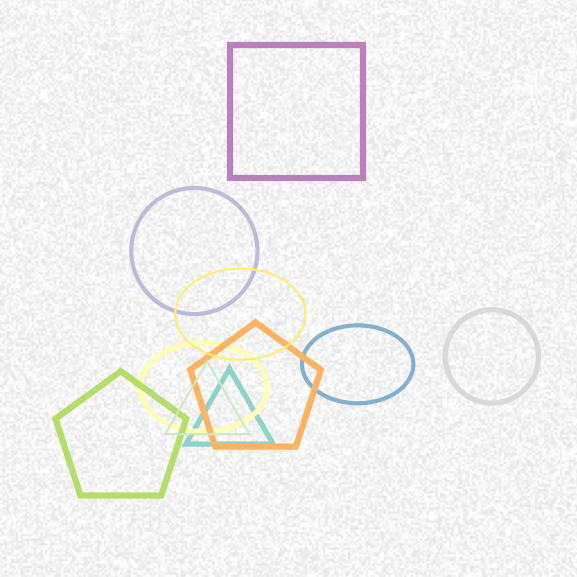[{"shape": "triangle", "thickness": 2.5, "radius": 0.44, "center": [0.397, 0.274]}, {"shape": "oval", "thickness": 2.5, "radius": 0.55, "center": [0.353, 0.329]}, {"shape": "circle", "thickness": 2, "radius": 0.55, "center": [0.337, 0.565]}, {"shape": "oval", "thickness": 2, "radius": 0.48, "center": [0.619, 0.368]}, {"shape": "pentagon", "thickness": 3, "radius": 0.59, "center": [0.443, 0.322]}, {"shape": "pentagon", "thickness": 3, "radius": 0.59, "center": [0.209, 0.237]}, {"shape": "circle", "thickness": 2.5, "radius": 0.4, "center": [0.852, 0.382]}, {"shape": "square", "thickness": 3, "radius": 0.57, "center": [0.514, 0.806]}, {"shape": "triangle", "thickness": 1, "radius": 0.42, "center": [0.359, 0.289]}, {"shape": "oval", "thickness": 1, "radius": 0.56, "center": [0.416, 0.455]}]